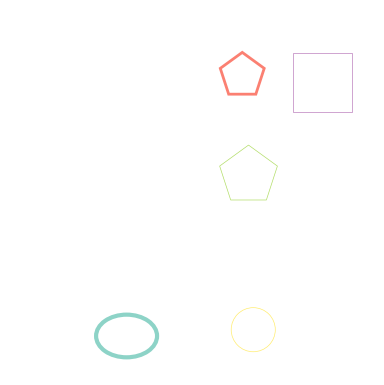[{"shape": "oval", "thickness": 3, "radius": 0.4, "center": [0.329, 0.127]}, {"shape": "pentagon", "thickness": 2, "radius": 0.3, "center": [0.629, 0.804]}, {"shape": "pentagon", "thickness": 0.5, "radius": 0.39, "center": [0.646, 0.544]}, {"shape": "square", "thickness": 0.5, "radius": 0.38, "center": [0.838, 0.786]}, {"shape": "circle", "thickness": 0.5, "radius": 0.29, "center": [0.658, 0.144]}]